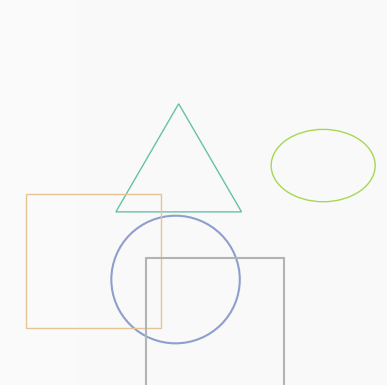[{"shape": "triangle", "thickness": 1, "radius": 0.94, "center": [0.461, 0.543]}, {"shape": "circle", "thickness": 1.5, "radius": 0.83, "center": [0.453, 0.274]}, {"shape": "oval", "thickness": 1, "radius": 0.67, "center": [0.834, 0.57]}, {"shape": "square", "thickness": 1, "radius": 0.87, "center": [0.241, 0.321]}, {"shape": "square", "thickness": 1.5, "radius": 0.89, "center": [0.555, 0.151]}]